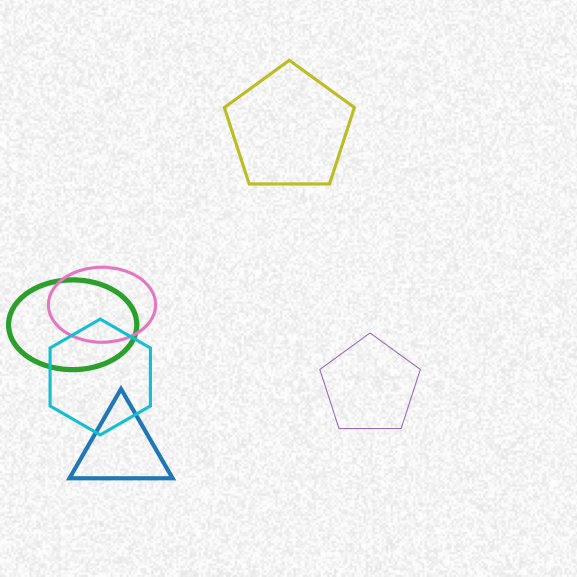[{"shape": "triangle", "thickness": 2, "radius": 0.52, "center": [0.21, 0.223]}, {"shape": "oval", "thickness": 2.5, "radius": 0.56, "center": [0.126, 0.437]}, {"shape": "pentagon", "thickness": 0.5, "radius": 0.46, "center": [0.641, 0.331]}, {"shape": "oval", "thickness": 1.5, "radius": 0.46, "center": [0.177, 0.471]}, {"shape": "pentagon", "thickness": 1.5, "radius": 0.59, "center": [0.501, 0.776]}, {"shape": "hexagon", "thickness": 1.5, "radius": 0.5, "center": [0.174, 0.346]}]